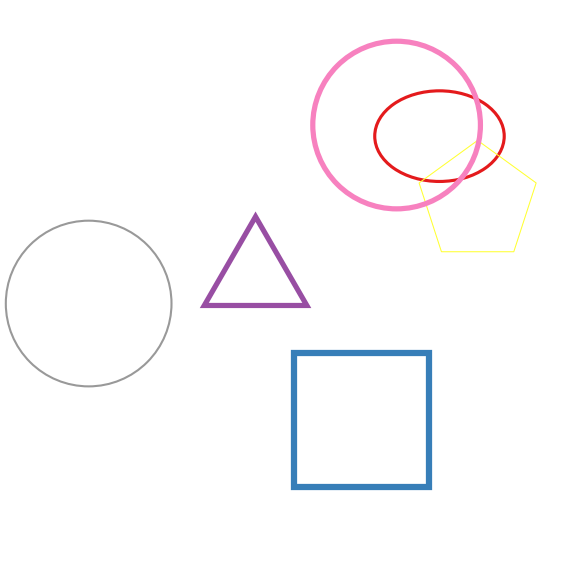[{"shape": "oval", "thickness": 1.5, "radius": 0.56, "center": [0.761, 0.763]}, {"shape": "square", "thickness": 3, "radius": 0.58, "center": [0.626, 0.272]}, {"shape": "triangle", "thickness": 2.5, "radius": 0.51, "center": [0.443, 0.521]}, {"shape": "pentagon", "thickness": 0.5, "radius": 0.53, "center": [0.827, 0.649]}, {"shape": "circle", "thickness": 2.5, "radius": 0.73, "center": [0.687, 0.783]}, {"shape": "circle", "thickness": 1, "radius": 0.72, "center": [0.154, 0.474]}]